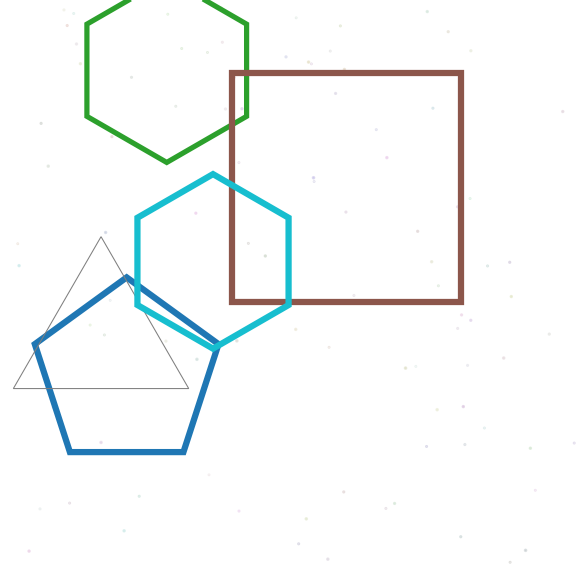[{"shape": "pentagon", "thickness": 3, "radius": 0.84, "center": [0.219, 0.352]}, {"shape": "hexagon", "thickness": 2.5, "radius": 0.8, "center": [0.289, 0.878]}, {"shape": "square", "thickness": 3, "radius": 0.99, "center": [0.601, 0.674]}, {"shape": "triangle", "thickness": 0.5, "radius": 0.88, "center": [0.175, 0.414]}, {"shape": "hexagon", "thickness": 3, "radius": 0.76, "center": [0.369, 0.547]}]